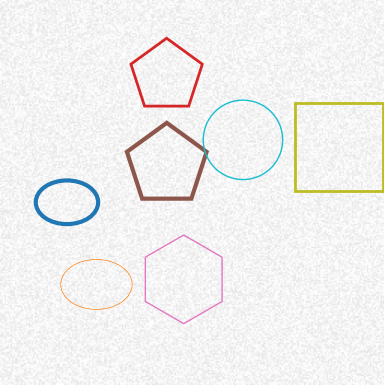[{"shape": "oval", "thickness": 3, "radius": 0.41, "center": [0.174, 0.475]}, {"shape": "oval", "thickness": 0.5, "radius": 0.46, "center": [0.251, 0.261]}, {"shape": "pentagon", "thickness": 2, "radius": 0.49, "center": [0.433, 0.803]}, {"shape": "pentagon", "thickness": 3, "radius": 0.54, "center": [0.433, 0.572]}, {"shape": "hexagon", "thickness": 1, "radius": 0.58, "center": [0.477, 0.274]}, {"shape": "square", "thickness": 2, "radius": 0.57, "center": [0.88, 0.618]}, {"shape": "circle", "thickness": 1, "radius": 0.52, "center": [0.631, 0.637]}]